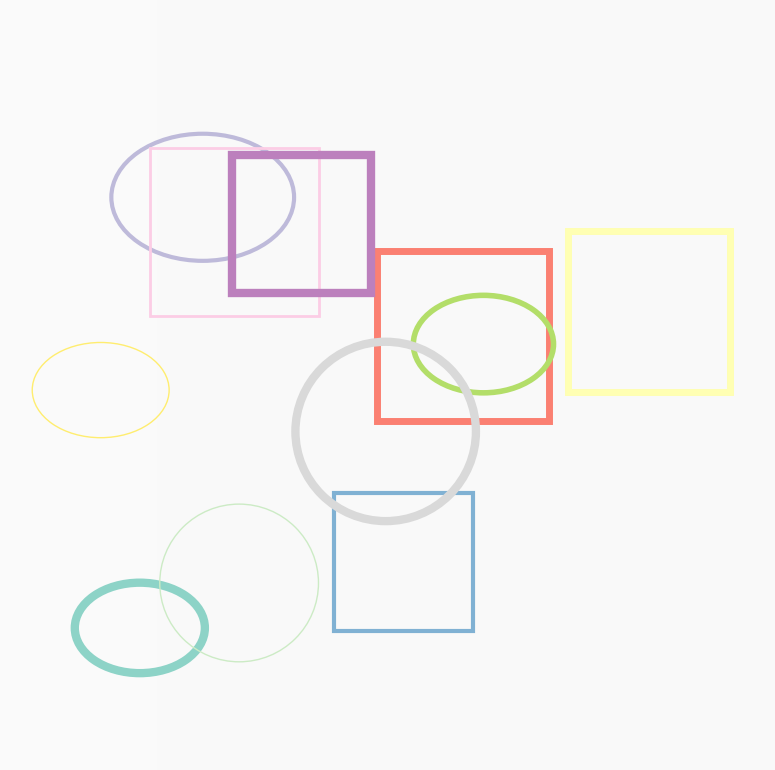[{"shape": "oval", "thickness": 3, "radius": 0.42, "center": [0.18, 0.185]}, {"shape": "square", "thickness": 2.5, "radius": 0.52, "center": [0.837, 0.595]}, {"shape": "oval", "thickness": 1.5, "radius": 0.59, "center": [0.262, 0.744]}, {"shape": "square", "thickness": 2.5, "radius": 0.55, "center": [0.597, 0.564]}, {"shape": "square", "thickness": 1.5, "radius": 0.45, "center": [0.521, 0.27]}, {"shape": "oval", "thickness": 2, "radius": 0.45, "center": [0.624, 0.553]}, {"shape": "square", "thickness": 1, "radius": 0.55, "center": [0.302, 0.699]}, {"shape": "circle", "thickness": 3, "radius": 0.58, "center": [0.498, 0.44]}, {"shape": "square", "thickness": 3, "radius": 0.45, "center": [0.389, 0.709]}, {"shape": "circle", "thickness": 0.5, "radius": 0.51, "center": [0.309, 0.243]}, {"shape": "oval", "thickness": 0.5, "radius": 0.44, "center": [0.13, 0.493]}]